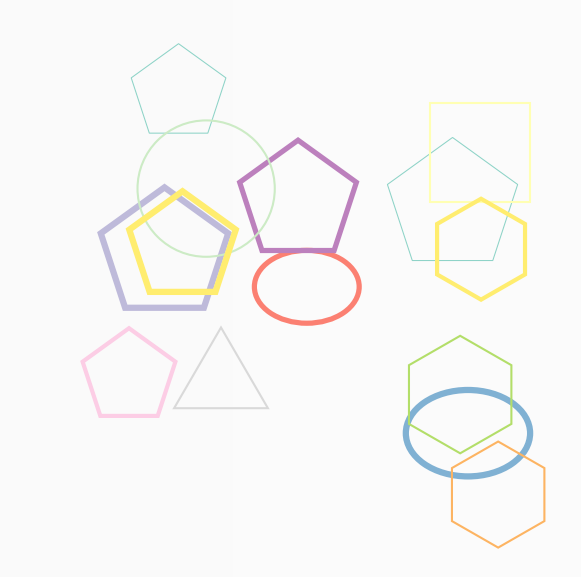[{"shape": "pentagon", "thickness": 0.5, "radius": 0.59, "center": [0.779, 0.643]}, {"shape": "pentagon", "thickness": 0.5, "radius": 0.43, "center": [0.307, 0.838]}, {"shape": "square", "thickness": 1, "radius": 0.43, "center": [0.826, 0.735]}, {"shape": "pentagon", "thickness": 3, "radius": 0.58, "center": [0.283, 0.559]}, {"shape": "oval", "thickness": 2.5, "radius": 0.45, "center": [0.528, 0.503]}, {"shape": "oval", "thickness": 3, "radius": 0.53, "center": [0.805, 0.249]}, {"shape": "hexagon", "thickness": 1, "radius": 0.46, "center": [0.857, 0.143]}, {"shape": "hexagon", "thickness": 1, "radius": 0.51, "center": [0.792, 0.316]}, {"shape": "pentagon", "thickness": 2, "radius": 0.42, "center": [0.222, 0.347]}, {"shape": "triangle", "thickness": 1, "radius": 0.47, "center": [0.38, 0.339]}, {"shape": "pentagon", "thickness": 2.5, "radius": 0.53, "center": [0.513, 0.651]}, {"shape": "circle", "thickness": 1, "radius": 0.59, "center": [0.355, 0.673]}, {"shape": "pentagon", "thickness": 3, "radius": 0.48, "center": [0.314, 0.572]}, {"shape": "hexagon", "thickness": 2, "radius": 0.44, "center": [0.828, 0.568]}]